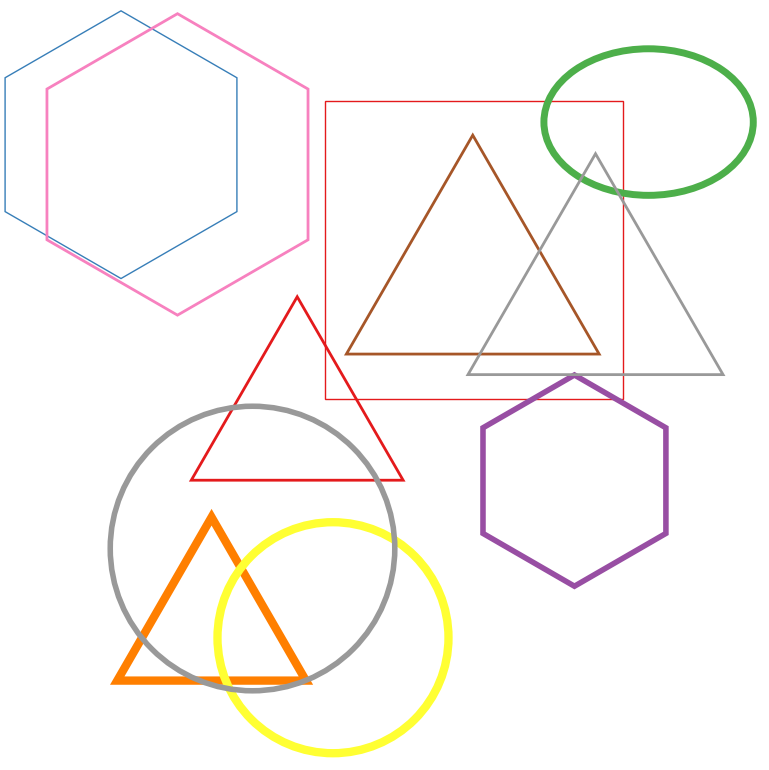[{"shape": "triangle", "thickness": 1, "radius": 0.79, "center": [0.386, 0.456]}, {"shape": "square", "thickness": 0.5, "radius": 0.97, "center": [0.616, 0.675]}, {"shape": "hexagon", "thickness": 0.5, "radius": 0.87, "center": [0.157, 0.812]}, {"shape": "oval", "thickness": 2.5, "radius": 0.68, "center": [0.842, 0.841]}, {"shape": "hexagon", "thickness": 2, "radius": 0.69, "center": [0.746, 0.376]}, {"shape": "triangle", "thickness": 3, "radius": 0.71, "center": [0.275, 0.187]}, {"shape": "circle", "thickness": 3, "radius": 0.75, "center": [0.432, 0.172]}, {"shape": "triangle", "thickness": 1, "radius": 0.95, "center": [0.614, 0.635]}, {"shape": "hexagon", "thickness": 1, "radius": 0.98, "center": [0.231, 0.786]}, {"shape": "triangle", "thickness": 1, "radius": 0.96, "center": [0.773, 0.609]}, {"shape": "circle", "thickness": 2, "radius": 0.92, "center": [0.328, 0.288]}]